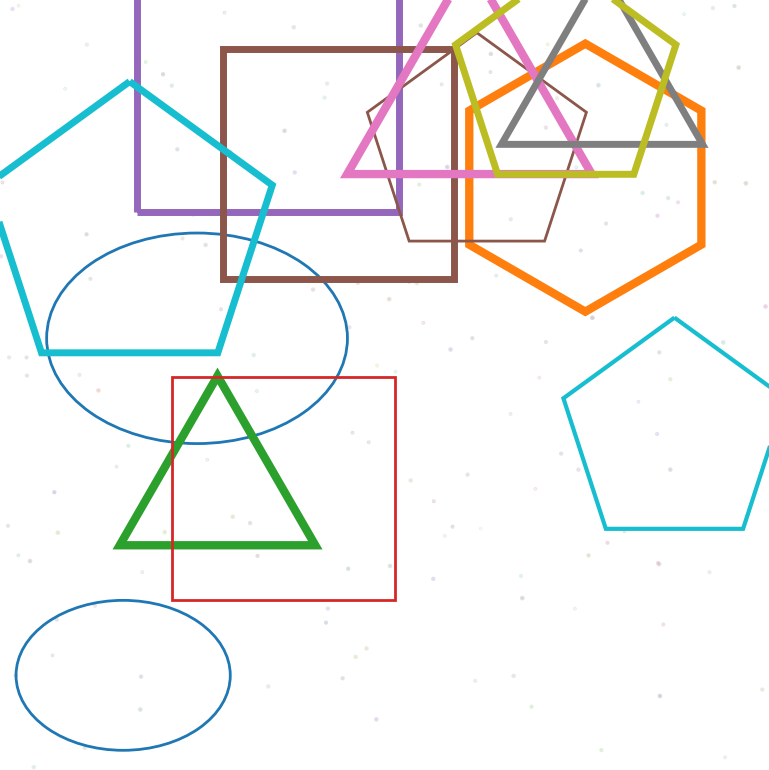[{"shape": "oval", "thickness": 1, "radius": 0.7, "center": [0.16, 0.123]}, {"shape": "oval", "thickness": 1, "radius": 0.98, "center": [0.256, 0.561]}, {"shape": "hexagon", "thickness": 3, "radius": 0.87, "center": [0.76, 0.769]}, {"shape": "triangle", "thickness": 3, "radius": 0.73, "center": [0.282, 0.365]}, {"shape": "square", "thickness": 1, "radius": 0.73, "center": [0.368, 0.366]}, {"shape": "square", "thickness": 2.5, "radius": 0.85, "center": [0.348, 0.895]}, {"shape": "square", "thickness": 2.5, "radius": 0.75, "center": [0.44, 0.787]}, {"shape": "pentagon", "thickness": 1, "radius": 0.75, "center": [0.619, 0.808]}, {"shape": "triangle", "thickness": 3, "radius": 0.92, "center": [0.61, 0.866]}, {"shape": "triangle", "thickness": 2.5, "radius": 0.75, "center": [0.782, 0.888]}, {"shape": "pentagon", "thickness": 2.5, "radius": 0.75, "center": [0.735, 0.895]}, {"shape": "pentagon", "thickness": 1.5, "radius": 0.76, "center": [0.876, 0.436]}, {"shape": "pentagon", "thickness": 2.5, "radius": 0.97, "center": [0.168, 0.699]}]